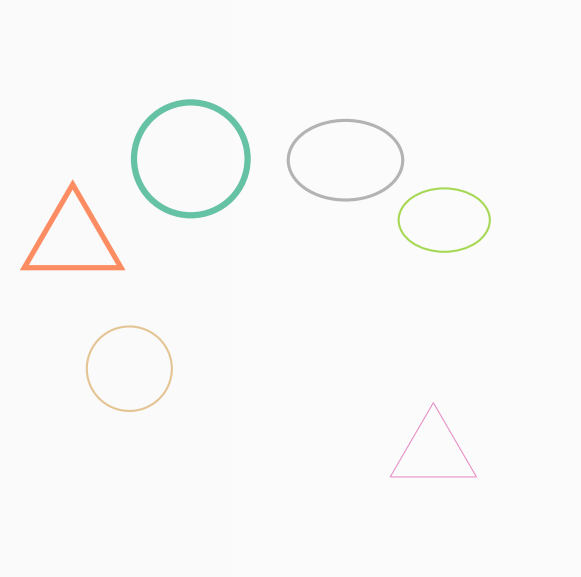[{"shape": "circle", "thickness": 3, "radius": 0.49, "center": [0.328, 0.724]}, {"shape": "triangle", "thickness": 2.5, "radius": 0.48, "center": [0.125, 0.584]}, {"shape": "triangle", "thickness": 0.5, "radius": 0.43, "center": [0.746, 0.216]}, {"shape": "oval", "thickness": 1, "radius": 0.39, "center": [0.764, 0.618]}, {"shape": "circle", "thickness": 1, "radius": 0.37, "center": [0.223, 0.361]}, {"shape": "oval", "thickness": 1.5, "radius": 0.49, "center": [0.594, 0.722]}]